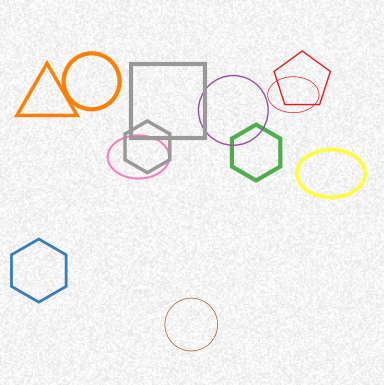[{"shape": "oval", "thickness": 0.5, "radius": 0.33, "center": [0.762, 0.754]}, {"shape": "pentagon", "thickness": 1, "radius": 0.38, "center": [0.785, 0.791]}, {"shape": "hexagon", "thickness": 2, "radius": 0.41, "center": [0.101, 0.297]}, {"shape": "hexagon", "thickness": 3, "radius": 0.36, "center": [0.665, 0.604]}, {"shape": "circle", "thickness": 1, "radius": 0.45, "center": [0.606, 0.713]}, {"shape": "triangle", "thickness": 2.5, "radius": 0.45, "center": [0.122, 0.745]}, {"shape": "circle", "thickness": 3, "radius": 0.36, "center": [0.238, 0.789]}, {"shape": "oval", "thickness": 2.5, "radius": 0.44, "center": [0.86, 0.549]}, {"shape": "circle", "thickness": 0.5, "radius": 0.34, "center": [0.497, 0.157]}, {"shape": "oval", "thickness": 1.5, "radius": 0.4, "center": [0.36, 0.592]}, {"shape": "hexagon", "thickness": 2.5, "radius": 0.34, "center": [0.383, 0.619]}, {"shape": "square", "thickness": 3, "radius": 0.48, "center": [0.436, 0.738]}]